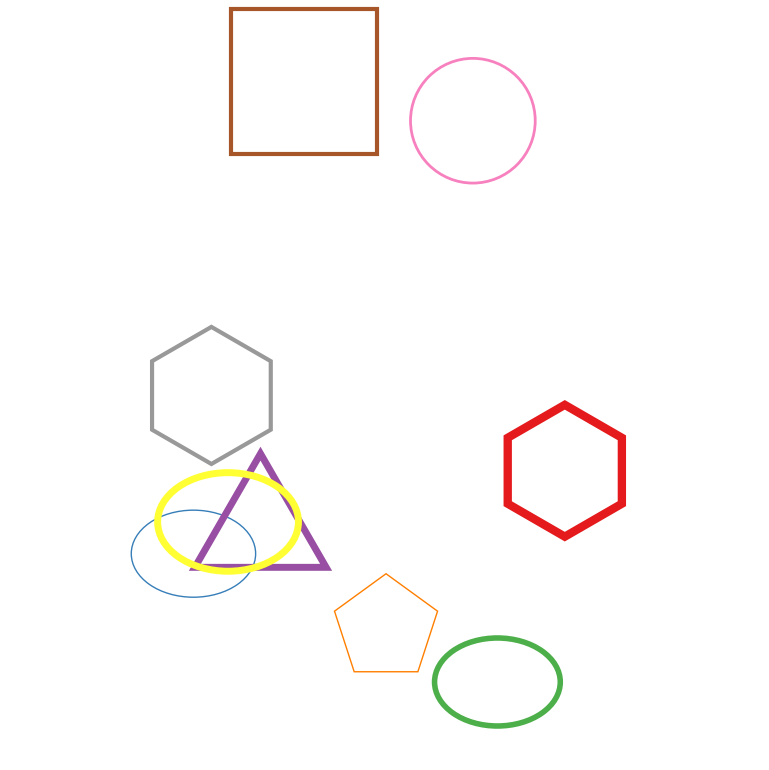[{"shape": "hexagon", "thickness": 3, "radius": 0.43, "center": [0.734, 0.389]}, {"shape": "oval", "thickness": 0.5, "radius": 0.4, "center": [0.251, 0.281]}, {"shape": "oval", "thickness": 2, "radius": 0.41, "center": [0.646, 0.114]}, {"shape": "triangle", "thickness": 2.5, "radius": 0.49, "center": [0.338, 0.312]}, {"shape": "pentagon", "thickness": 0.5, "radius": 0.35, "center": [0.501, 0.185]}, {"shape": "oval", "thickness": 2.5, "radius": 0.46, "center": [0.296, 0.322]}, {"shape": "square", "thickness": 1.5, "radius": 0.47, "center": [0.395, 0.894]}, {"shape": "circle", "thickness": 1, "radius": 0.4, "center": [0.614, 0.843]}, {"shape": "hexagon", "thickness": 1.5, "radius": 0.45, "center": [0.275, 0.486]}]